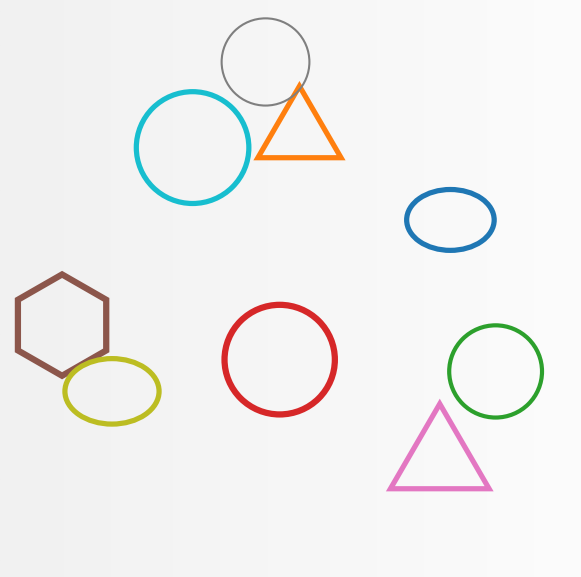[{"shape": "oval", "thickness": 2.5, "radius": 0.38, "center": [0.775, 0.618]}, {"shape": "triangle", "thickness": 2.5, "radius": 0.41, "center": [0.515, 0.767]}, {"shape": "circle", "thickness": 2, "radius": 0.4, "center": [0.853, 0.356]}, {"shape": "circle", "thickness": 3, "radius": 0.47, "center": [0.481, 0.376]}, {"shape": "hexagon", "thickness": 3, "radius": 0.44, "center": [0.107, 0.436]}, {"shape": "triangle", "thickness": 2.5, "radius": 0.49, "center": [0.757, 0.202]}, {"shape": "circle", "thickness": 1, "radius": 0.38, "center": [0.457, 0.892]}, {"shape": "oval", "thickness": 2.5, "radius": 0.4, "center": [0.193, 0.321]}, {"shape": "circle", "thickness": 2.5, "radius": 0.48, "center": [0.331, 0.744]}]